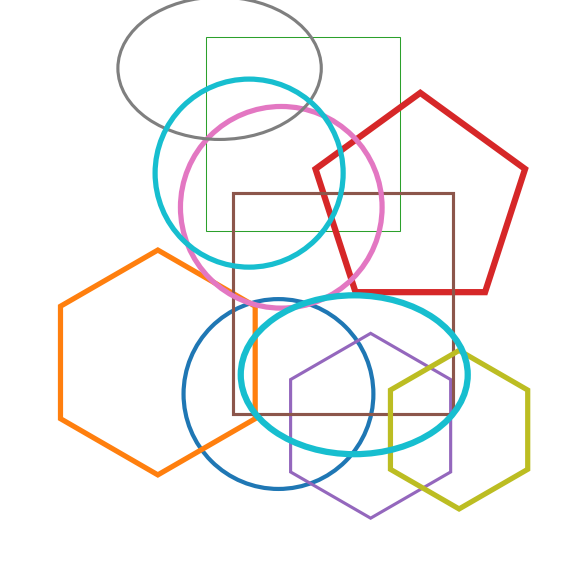[{"shape": "circle", "thickness": 2, "radius": 0.82, "center": [0.482, 0.317]}, {"shape": "hexagon", "thickness": 2.5, "radius": 0.97, "center": [0.273, 0.371]}, {"shape": "square", "thickness": 0.5, "radius": 0.84, "center": [0.525, 0.767]}, {"shape": "pentagon", "thickness": 3, "radius": 0.95, "center": [0.728, 0.648]}, {"shape": "hexagon", "thickness": 1.5, "radius": 0.8, "center": [0.642, 0.262]}, {"shape": "square", "thickness": 1.5, "radius": 0.95, "center": [0.594, 0.473]}, {"shape": "circle", "thickness": 2.5, "radius": 0.87, "center": [0.487, 0.64]}, {"shape": "oval", "thickness": 1.5, "radius": 0.88, "center": [0.38, 0.881]}, {"shape": "hexagon", "thickness": 2.5, "radius": 0.69, "center": [0.795, 0.255]}, {"shape": "circle", "thickness": 2.5, "radius": 0.81, "center": [0.431, 0.699]}, {"shape": "oval", "thickness": 3, "radius": 0.98, "center": [0.613, 0.35]}]